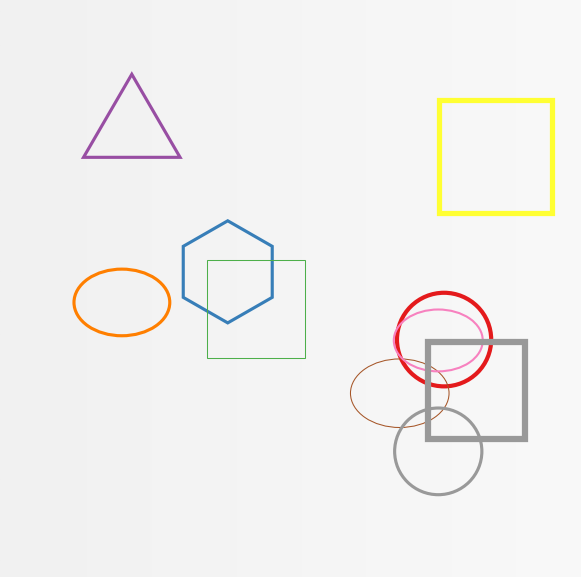[{"shape": "circle", "thickness": 2, "radius": 0.41, "center": [0.764, 0.411]}, {"shape": "hexagon", "thickness": 1.5, "radius": 0.44, "center": [0.392, 0.528]}, {"shape": "square", "thickness": 0.5, "radius": 0.42, "center": [0.441, 0.464]}, {"shape": "triangle", "thickness": 1.5, "radius": 0.48, "center": [0.227, 0.775]}, {"shape": "oval", "thickness": 1.5, "radius": 0.41, "center": [0.21, 0.475]}, {"shape": "square", "thickness": 2.5, "radius": 0.49, "center": [0.853, 0.727]}, {"shape": "oval", "thickness": 0.5, "radius": 0.42, "center": [0.688, 0.318]}, {"shape": "oval", "thickness": 1, "radius": 0.38, "center": [0.754, 0.41]}, {"shape": "circle", "thickness": 1.5, "radius": 0.38, "center": [0.754, 0.218]}, {"shape": "square", "thickness": 3, "radius": 0.42, "center": [0.82, 0.323]}]